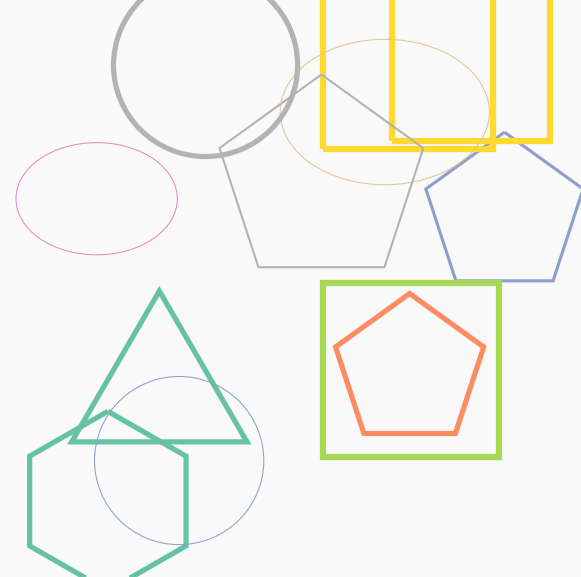[{"shape": "hexagon", "thickness": 2.5, "radius": 0.78, "center": [0.186, 0.132]}, {"shape": "triangle", "thickness": 2.5, "radius": 0.87, "center": [0.274, 0.321]}, {"shape": "pentagon", "thickness": 2.5, "radius": 0.67, "center": [0.705, 0.357]}, {"shape": "circle", "thickness": 0.5, "radius": 0.73, "center": [0.308, 0.202]}, {"shape": "pentagon", "thickness": 1.5, "radius": 0.71, "center": [0.868, 0.628]}, {"shape": "oval", "thickness": 0.5, "radius": 0.69, "center": [0.166, 0.655]}, {"shape": "square", "thickness": 3, "radius": 0.76, "center": [0.707, 0.358]}, {"shape": "square", "thickness": 3, "radius": 0.68, "center": [0.81, 0.891]}, {"shape": "square", "thickness": 3, "radius": 0.73, "center": [0.702, 0.886]}, {"shape": "oval", "thickness": 0.5, "radius": 0.9, "center": [0.662, 0.805]}, {"shape": "circle", "thickness": 2.5, "radius": 0.79, "center": [0.354, 0.886]}, {"shape": "pentagon", "thickness": 1, "radius": 0.92, "center": [0.553, 0.686]}]